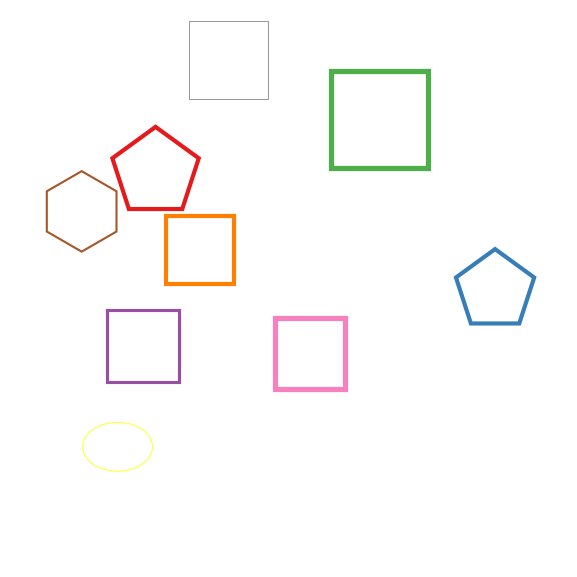[{"shape": "pentagon", "thickness": 2, "radius": 0.39, "center": [0.269, 0.701]}, {"shape": "pentagon", "thickness": 2, "radius": 0.36, "center": [0.857, 0.497]}, {"shape": "square", "thickness": 2.5, "radius": 0.42, "center": [0.657, 0.792]}, {"shape": "square", "thickness": 1.5, "radius": 0.31, "center": [0.248, 0.4]}, {"shape": "square", "thickness": 2, "radius": 0.3, "center": [0.346, 0.567]}, {"shape": "oval", "thickness": 0.5, "radius": 0.3, "center": [0.204, 0.226]}, {"shape": "hexagon", "thickness": 1, "radius": 0.35, "center": [0.141, 0.633]}, {"shape": "square", "thickness": 2.5, "radius": 0.31, "center": [0.536, 0.387]}, {"shape": "square", "thickness": 0.5, "radius": 0.34, "center": [0.396, 0.895]}]